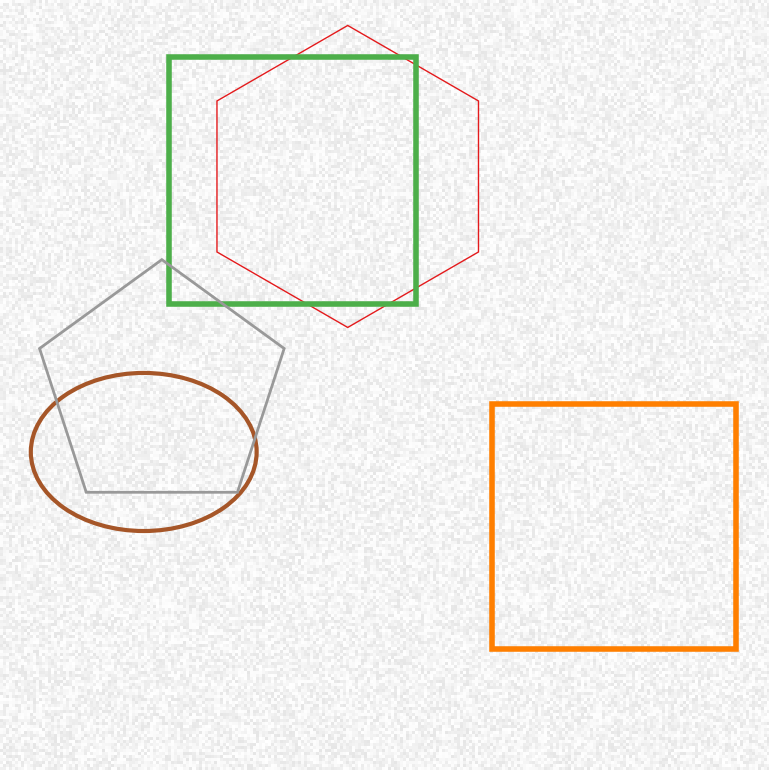[{"shape": "hexagon", "thickness": 0.5, "radius": 0.98, "center": [0.452, 0.771]}, {"shape": "square", "thickness": 2, "radius": 0.8, "center": [0.38, 0.766]}, {"shape": "square", "thickness": 2, "radius": 0.79, "center": [0.797, 0.316]}, {"shape": "oval", "thickness": 1.5, "radius": 0.73, "center": [0.187, 0.413]}, {"shape": "pentagon", "thickness": 1, "radius": 0.84, "center": [0.21, 0.496]}]